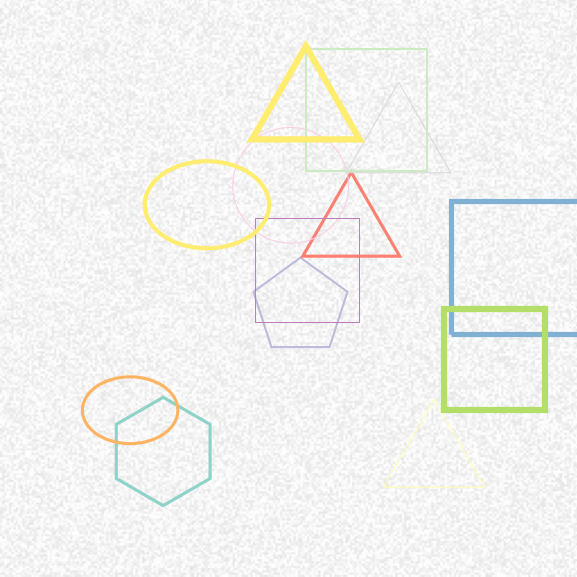[{"shape": "hexagon", "thickness": 1.5, "radius": 0.47, "center": [0.283, 0.217]}, {"shape": "triangle", "thickness": 0.5, "radius": 0.51, "center": [0.752, 0.206]}, {"shape": "pentagon", "thickness": 1, "radius": 0.43, "center": [0.52, 0.467]}, {"shape": "triangle", "thickness": 1.5, "radius": 0.48, "center": [0.608, 0.604]}, {"shape": "square", "thickness": 2.5, "radius": 0.57, "center": [0.896, 0.536]}, {"shape": "oval", "thickness": 1.5, "radius": 0.41, "center": [0.225, 0.289]}, {"shape": "square", "thickness": 3, "radius": 0.44, "center": [0.856, 0.377]}, {"shape": "circle", "thickness": 0.5, "radius": 0.5, "center": [0.503, 0.678]}, {"shape": "triangle", "thickness": 0.5, "radius": 0.52, "center": [0.69, 0.752]}, {"shape": "square", "thickness": 0.5, "radius": 0.45, "center": [0.532, 0.532]}, {"shape": "square", "thickness": 1, "radius": 0.53, "center": [0.634, 0.808]}, {"shape": "oval", "thickness": 2, "radius": 0.54, "center": [0.358, 0.645]}, {"shape": "triangle", "thickness": 3, "radius": 0.54, "center": [0.53, 0.812]}]